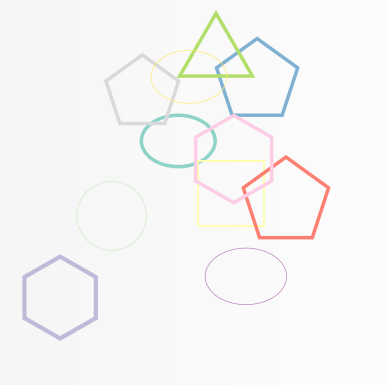[{"shape": "oval", "thickness": 2.5, "radius": 0.48, "center": [0.46, 0.634]}, {"shape": "square", "thickness": 1.5, "radius": 0.42, "center": [0.596, 0.497]}, {"shape": "hexagon", "thickness": 3, "radius": 0.53, "center": [0.155, 0.227]}, {"shape": "pentagon", "thickness": 2.5, "radius": 0.58, "center": [0.738, 0.476]}, {"shape": "pentagon", "thickness": 2.5, "radius": 0.55, "center": [0.663, 0.79]}, {"shape": "triangle", "thickness": 2.5, "radius": 0.54, "center": [0.558, 0.857]}, {"shape": "hexagon", "thickness": 2.5, "radius": 0.57, "center": [0.603, 0.587]}, {"shape": "pentagon", "thickness": 2.5, "radius": 0.49, "center": [0.367, 0.759]}, {"shape": "oval", "thickness": 0.5, "radius": 0.53, "center": [0.634, 0.282]}, {"shape": "circle", "thickness": 0.5, "radius": 0.45, "center": [0.288, 0.439]}, {"shape": "oval", "thickness": 0.5, "radius": 0.49, "center": [0.488, 0.8]}]